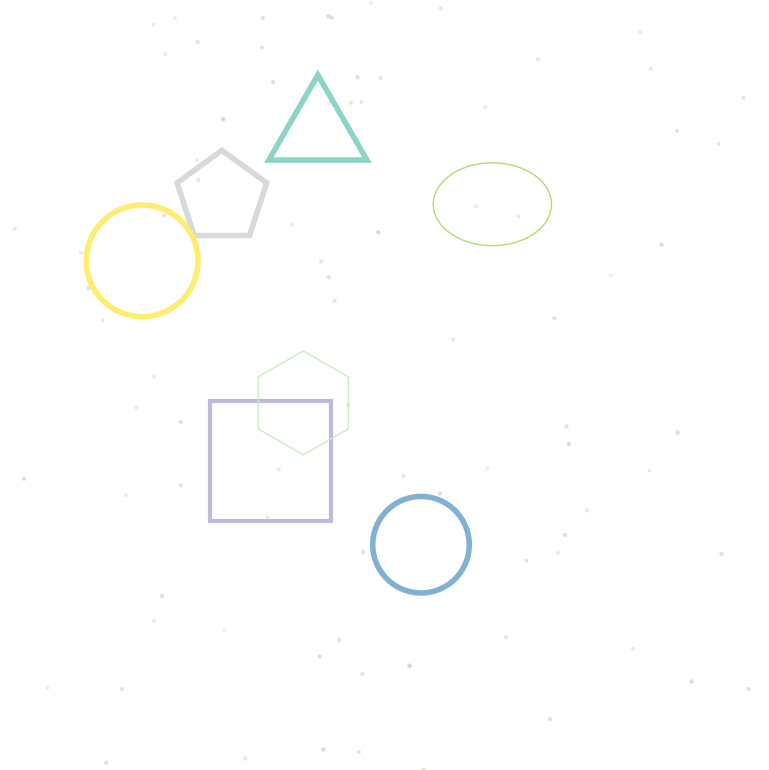[{"shape": "triangle", "thickness": 2, "radius": 0.37, "center": [0.413, 0.829]}, {"shape": "square", "thickness": 1.5, "radius": 0.39, "center": [0.351, 0.401]}, {"shape": "circle", "thickness": 2, "radius": 0.31, "center": [0.547, 0.293]}, {"shape": "oval", "thickness": 0.5, "radius": 0.38, "center": [0.639, 0.735]}, {"shape": "pentagon", "thickness": 2, "radius": 0.31, "center": [0.288, 0.744]}, {"shape": "hexagon", "thickness": 0.5, "radius": 0.34, "center": [0.394, 0.477]}, {"shape": "circle", "thickness": 2, "radius": 0.36, "center": [0.185, 0.661]}]